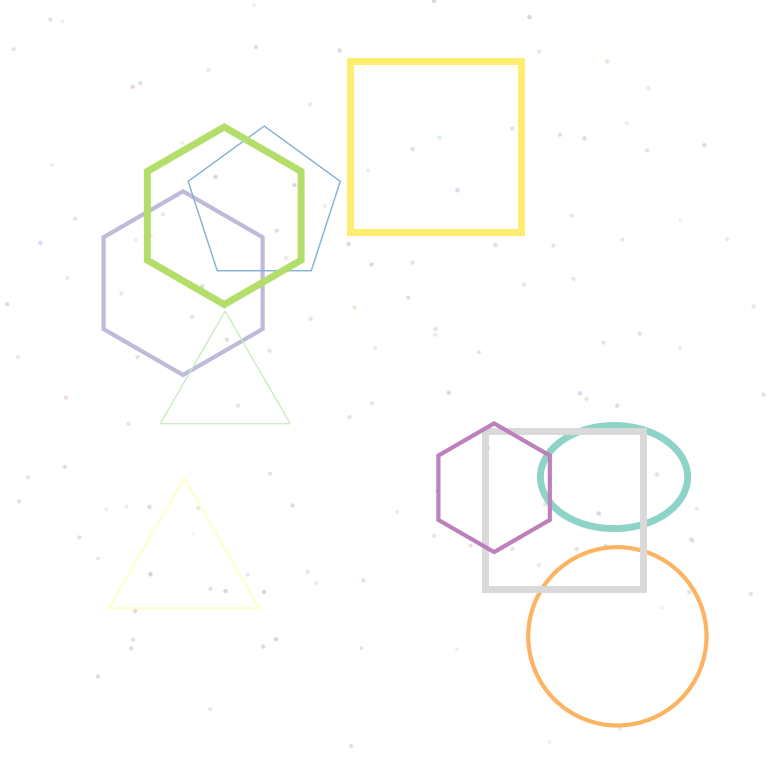[{"shape": "oval", "thickness": 2.5, "radius": 0.48, "center": [0.797, 0.38]}, {"shape": "triangle", "thickness": 0.5, "radius": 0.56, "center": [0.239, 0.266]}, {"shape": "hexagon", "thickness": 1.5, "radius": 0.6, "center": [0.238, 0.632]}, {"shape": "pentagon", "thickness": 0.5, "radius": 0.52, "center": [0.343, 0.732]}, {"shape": "circle", "thickness": 1.5, "radius": 0.58, "center": [0.802, 0.174]}, {"shape": "hexagon", "thickness": 2.5, "radius": 0.58, "center": [0.291, 0.72]}, {"shape": "square", "thickness": 2.5, "radius": 0.51, "center": [0.733, 0.338]}, {"shape": "hexagon", "thickness": 1.5, "radius": 0.42, "center": [0.642, 0.367]}, {"shape": "triangle", "thickness": 0.5, "radius": 0.49, "center": [0.292, 0.499]}, {"shape": "square", "thickness": 2.5, "radius": 0.56, "center": [0.566, 0.809]}]